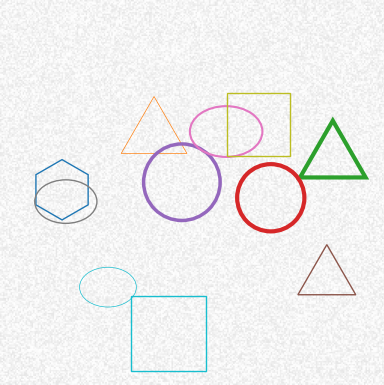[{"shape": "hexagon", "thickness": 1, "radius": 0.39, "center": [0.161, 0.507]}, {"shape": "triangle", "thickness": 0.5, "radius": 0.49, "center": [0.4, 0.651]}, {"shape": "triangle", "thickness": 3, "radius": 0.49, "center": [0.864, 0.588]}, {"shape": "circle", "thickness": 3, "radius": 0.44, "center": [0.703, 0.486]}, {"shape": "circle", "thickness": 2.5, "radius": 0.5, "center": [0.472, 0.527]}, {"shape": "triangle", "thickness": 1, "radius": 0.43, "center": [0.849, 0.278]}, {"shape": "oval", "thickness": 1.5, "radius": 0.47, "center": [0.587, 0.658]}, {"shape": "oval", "thickness": 1, "radius": 0.4, "center": [0.171, 0.476]}, {"shape": "square", "thickness": 1, "radius": 0.41, "center": [0.67, 0.676]}, {"shape": "oval", "thickness": 0.5, "radius": 0.37, "center": [0.28, 0.254]}, {"shape": "square", "thickness": 1, "radius": 0.49, "center": [0.438, 0.133]}]